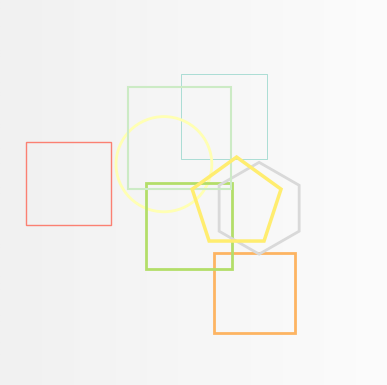[{"shape": "square", "thickness": 0.5, "radius": 0.55, "center": [0.578, 0.698]}, {"shape": "circle", "thickness": 2, "radius": 0.62, "center": [0.423, 0.574]}, {"shape": "square", "thickness": 1, "radius": 0.54, "center": [0.177, 0.523]}, {"shape": "square", "thickness": 2, "radius": 0.52, "center": [0.656, 0.24]}, {"shape": "square", "thickness": 2, "radius": 0.56, "center": [0.487, 0.413]}, {"shape": "hexagon", "thickness": 2, "radius": 0.6, "center": [0.669, 0.459]}, {"shape": "square", "thickness": 1.5, "radius": 0.66, "center": [0.462, 0.641]}, {"shape": "pentagon", "thickness": 2.5, "radius": 0.6, "center": [0.611, 0.471]}]